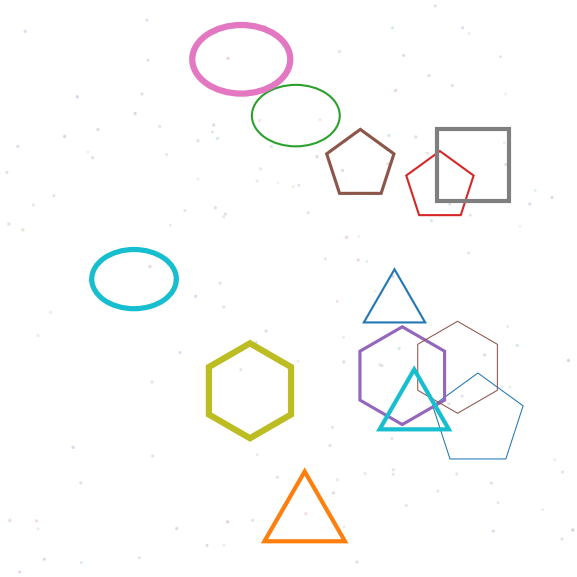[{"shape": "pentagon", "thickness": 0.5, "radius": 0.41, "center": [0.828, 0.271]}, {"shape": "triangle", "thickness": 1, "radius": 0.31, "center": [0.683, 0.471]}, {"shape": "triangle", "thickness": 2, "radius": 0.4, "center": [0.528, 0.102]}, {"shape": "oval", "thickness": 1, "radius": 0.38, "center": [0.512, 0.799]}, {"shape": "pentagon", "thickness": 1, "radius": 0.31, "center": [0.762, 0.676]}, {"shape": "hexagon", "thickness": 1.5, "radius": 0.42, "center": [0.697, 0.349]}, {"shape": "hexagon", "thickness": 0.5, "radius": 0.4, "center": [0.792, 0.363]}, {"shape": "pentagon", "thickness": 1.5, "radius": 0.31, "center": [0.624, 0.714]}, {"shape": "oval", "thickness": 3, "radius": 0.42, "center": [0.418, 0.896]}, {"shape": "square", "thickness": 2, "radius": 0.31, "center": [0.82, 0.713]}, {"shape": "hexagon", "thickness": 3, "radius": 0.41, "center": [0.433, 0.322]}, {"shape": "oval", "thickness": 2.5, "radius": 0.37, "center": [0.232, 0.516]}, {"shape": "triangle", "thickness": 2, "radius": 0.35, "center": [0.717, 0.29]}]